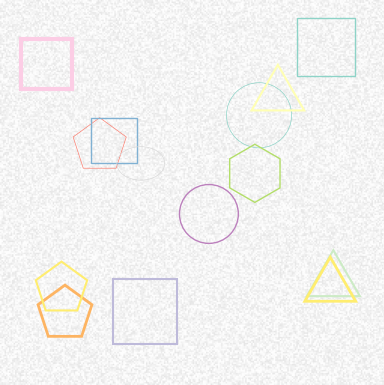[{"shape": "square", "thickness": 1, "radius": 0.38, "center": [0.846, 0.877]}, {"shape": "circle", "thickness": 0.5, "radius": 0.42, "center": [0.673, 0.701]}, {"shape": "triangle", "thickness": 1.5, "radius": 0.39, "center": [0.722, 0.753]}, {"shape": "square", "thickness": 1.5, "radius": 0.42, "center": [0.377, 0.19]}, {"shape": "pentagon", "thickness": 0.5, "radius": 0.36, "center": [0.259, 0.622]}, {"shape": "square", "thickness": 1, "radius": 0.3, "center": [0.296, 0.635]}, {"shape": "pentagon", "thickness": 2, "radius": 0.37, "center": [0.169, 0.186]}, {"shape": "hexagon", "thickness": 1, "radius": 0.38, "center": [0.662, 0.55]}, {"shape": "square", "thickness": 3, "radius": 0.33, "center": [0.121, 0.834]}, {"shape": "oval", "thickness": 0.5, "radius": 0.31, "center": [0.366, 0.576]}, {"shape": "circle", "thickness": 1, "radius": 0.38, "center": [0.543, 0.444]}, {"shape": "triangle", "thickness": 1.5, "radius": 0.4, "center": [0.866, 0.271]}, {"shape": "pentagon", "thickness": 1.5, "radius": 0.35, "center": [0.16, 0.25]}, {"shape": "triangle", "thickness": 2, "radius": 0.38, "center": [0.858, 0.256]}]